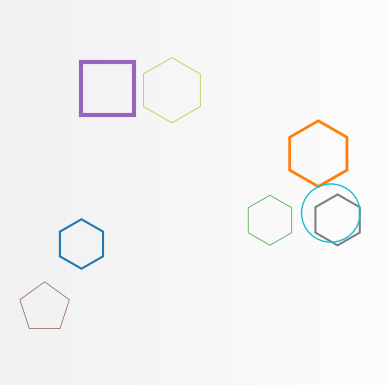[{"shape": "hexagon", "thickness": 1.5, "radius": 0.32, "center": [0.21, 0.366]}, {"shape": "hexagon", "thickness": 2, "radius": 0.43, "center": [0.821, 0.601]}, {"shape": "hexagon", "thickness": 0.5, "radius": 0.32, "center": [0.697, 0.428]}, {"shape": "square", "thickness": 3, "radius": 0.34, "center": [0.278, 0.771]}, {"shape": "pentagon", "thickness": 0.5, "radius": 0.34, "center": [0.115, 0.201]}, {"shape": "hexagon", "thickness": 1.5, "radius": 0.33, "center": [0.871, 0.429]}, {"shape": "hexagon", "thickness": 0.5, "radius": 0.42, "center": [0.443, 0.766]}, {"shape": "circle", "thickness": 1, "radius": 0.38, "center": [0.854, 0.447]}]